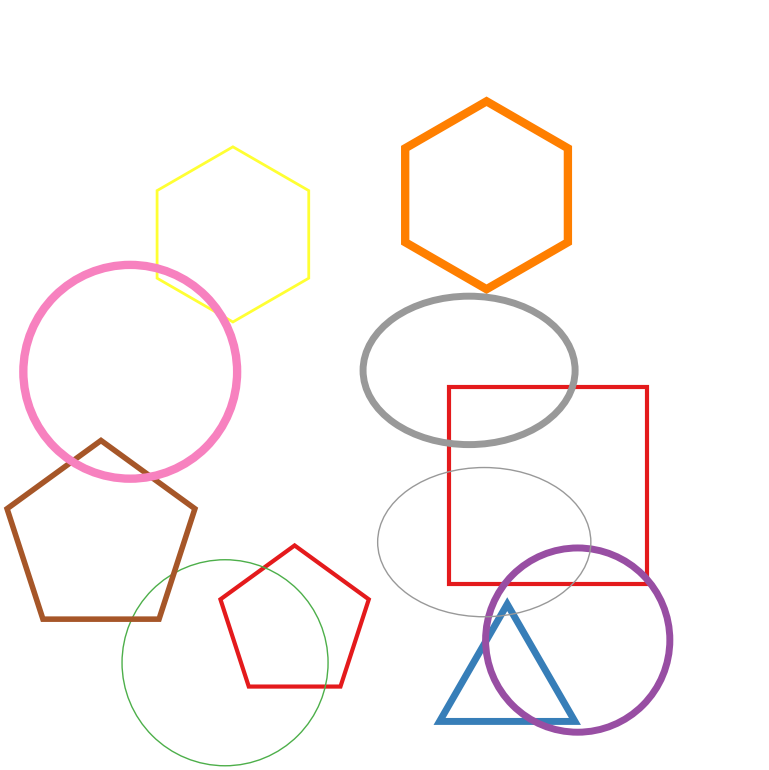[{"shape": "square", "thickness": 1.5, "radius": 0.64, "center": [0.712, 0.369]}, {"shape": "pentagon", "thickness": 1.5, "radius": 0.51, "center": [0.383, 0.19]}, {"shape": "triangle", "thickness": 2.5, "radius": 0.51, "center": [0.659, 0.114]}, {"shape": "circle", "thickness": 0.5, "radius": 0.67, "center": [0.292, 0.139]}, {"shape": "circle", "thickness": 2.5, "radius": 0.6, "center": [0.75, 0.169]}, {"shape": "hexagon", "thickness": 3, "radius": 0.61, "center": [0.632, 0.746]}, {"shape": "hexagon", "thickness": 1, "radius": 0.57, "center": [0.302, 0.696]}, {"shape": "pentagon", "thickness": 2, "radius": 0.64, "center": [0.131, 0.3]}, {"shape": "circle", "thickness": 3, "radius": 0.69, "center": [0.169, 0.517]}, {"shape": "oval", "thickness": 0.5, "radius": 0.69, "center": [0.629, 0.296]}, {"shape": "oval", "thickness": 2.5, "radius": 0.69, "center": [0.609, 0.519]}]